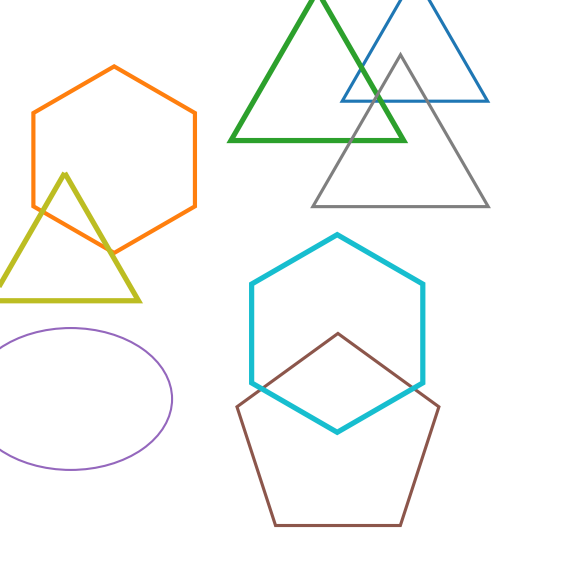[{"shape": "triangle", "thickness": 1.5, "radius": 0.73, "center": [0.718, 0.897]}, {"shape": "hexagon", "thickness": 2, "radius": 0.81, "center": [0.198, 0.723]}, {"shape": "triangle", "thickness": 2.5, "radius": 0.86, "center": [0.549, 0.842]}, {"shape": "oval", "thickness": 1, "radius": 0.88, "center": [0.122, 0.308]}, {"shape": "pentagon", "thickness": 1.5, "radius": 0.92, "center": [0.585, 0.238]}, {"shape": "triangle", "thickness": 1.5, "radius": 0.88, "center": [0.694, 0.729]}, {"shape": "triangle", "thickness": 2.5, "radius": 0.74, "center": [0.112, 0.552]}, {"shape": "hexagon", "thickness": 2.5, "radius": 0.86, "center": [0.584, 0.422]}]